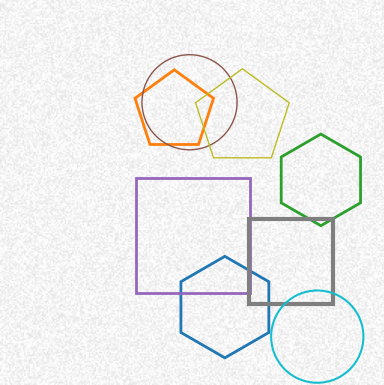[{"shape": "hexagon", "thickness": 2, "radius": 0.66, "center": [0.584, 0.202]}, {"shape": "pentagon", "thickness": 2, "radius": 0.54, "center": [0.453, 0.711]}, {"shape": "hexagon", "thickness": 2, "radius": 0.59, "center": [0.833, 0.533]}, {"shape": "square", "thickness": 2, "radius": 0.75, "center": [0.501, 0.388]}, {"shape": "circle", "thickness": 1, "radius": 0.62, "center": [0.492, 0.734]}, {"shape": "square", "thickness": 3, "radius": 0.55, "center": [0.756, 0.32]}, {"shape": "pentagon", "thickness": 1, "radius": 0.64, "center": [0.63, 0.694]}, {"shape": "circle", "thickness": 1.5, "radius": 0.6, "center": [0.824, 0.126]}]